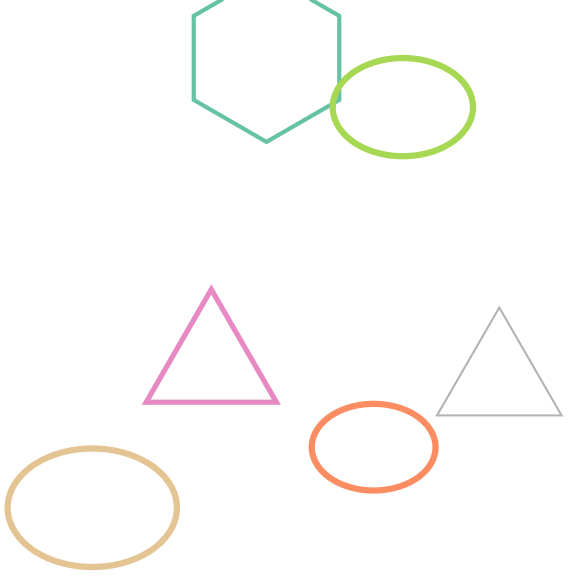[{"shape": "hexagon", "thickness": 2, "radius": 0.73, "center": [0.461, 0.899]}, {"shape": "oval", "thickness": 3, "radius": 0.54, "center": [0.647, 0.225]}, {"shape": "triangle", "thickness": 2.5, "radius": 0.65, "center": [0.366, 0.368]}, {"shape": "oval", "thickness": 3, "radius": 0.61, "center": [0.698, 0.814]}, {"shape": "oval", "thickness": 3, "radius": 0.73, "center": [0.16, 0.12]}, {"shape": "triangle", "thickness": 1, "radius": 0.62, "center": [0.865, 0.342]}]